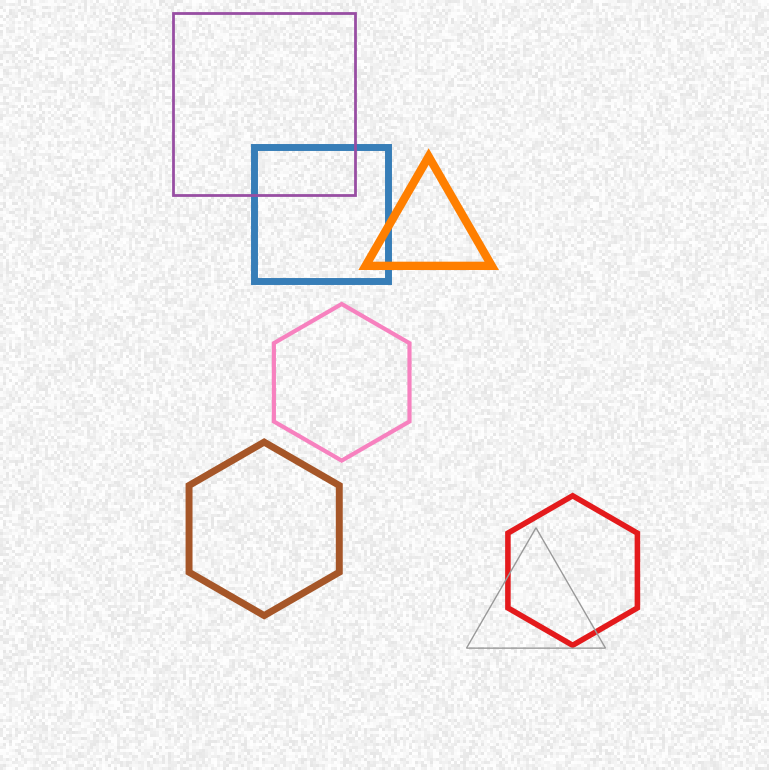[{"shape": "hexagon", "thickness": 2, "radius": 0.49, "center": [0.744, 0.259]}, {"shape": "square", "thickness": 2.5, "radius": 0.44, "center": [0.417, 0.722]}, {"shape": "square", "thickness": 1, "radius": 0.59, "center": [0.343, 0.865]}, {"shape": "triangle", "thickness": 3, "radius": 0.47, "center": [0.557, 0.702]}, {"shape": "hexagon", "thickness": 2.5, "radius": 0.56, "center": [0.343, 0.313]}, {"shape": "hexagon", "thickness": 1.5, "radius": 0.51, "center": [0.444, 0.503]}, {"shape": "triangle", "thickness": 0.5, "radius": 0.52, "center": [0.696, 0.21]}]